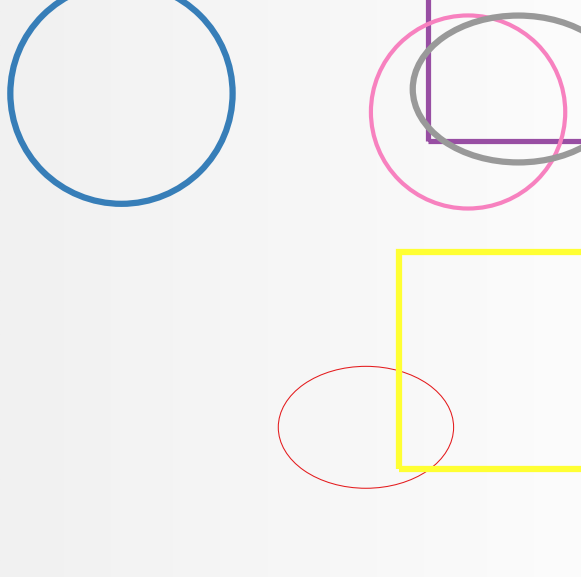[{"shape": "oval", "thickness": 0.5, "radius": 0.75, "center": [0.63, 0.259]}, {"shape": "circle", "thickness": 3, "radius": 0.96, "center": [0.209, 0.837]}, {"shape": "square", "thickness": 2.5, "radius": 0.72, "center": [0.882, 0.9]}, {"shape": "square", "thickness": 3, "radius": 0.94, "center": [0.875, 0.374]}, {"shape": "circle", "thickness": 2, "radius": 0.84, "center": [0.805, 0.805]}, {"shape": "oval", "thickness": 3, "radius": 0.91, "center": [0.892, 0.845]}]